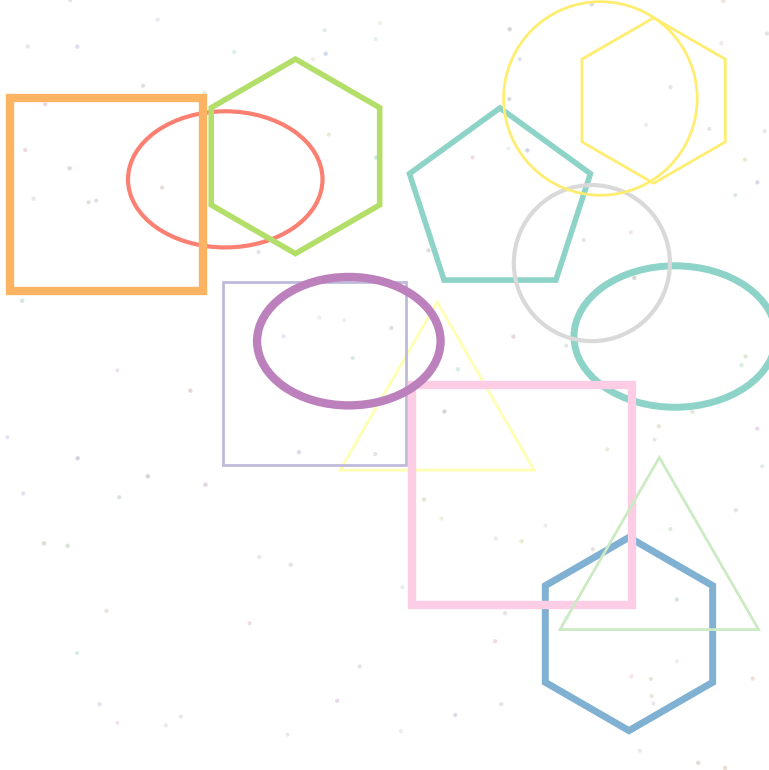[{"shape": "oval", "thickness": 2.5, "radius": 0.66, "center": [0.877, 0.563]}, {"shape": "pentagon", "thickness": 2, "radius": 0.62, "center": [0.649, 0.736]}, {"shape": "triangle", "thickness": 1, "radius": 0.73, "center": [0.568, 0.462]}, {"shape": "square", "thickness": 1, "radius": 0.6, "center": [0.408, 0.515]}, {"shape": "oval", "thickness": 1.5, "radius": 0.63, "center": [0.293, 0.767]}, {"shape": "hexagon", "thickness": 2.5, "radius": 0.63, "center": [0.817, 0.177]}, {"shape": "square", "thickness": 3, "radius": 0.63, "center": [0.138, 0.747]}, {"shape": "hexagon", "thickness": 2, "radius": 0.63, "center": [0.384, 0.797]}, {"shape": "square", "thickness": 3, "radius": 0.72, "center": [0.678, 0.357]}, {"shape": "circle", "thickness": 1.5, "radius": 0.51, "center": [0.769, 0.658]}, {"shape": "oval", "thickness": 3, "radius": 0.6, "center": [0.453, 0.557]}, {"shape": "triangle", "thickness": 1, "radius": 0.74, "center": [0.856, 0.257]}, {"shape": "circle", "thickness": 1, "radius": 0.63, "center": [0.78, 0.872]}, {"shape": "hexagon", "thickness": 1, "radius": 0.54, "center": [0.849, 0.869]}]